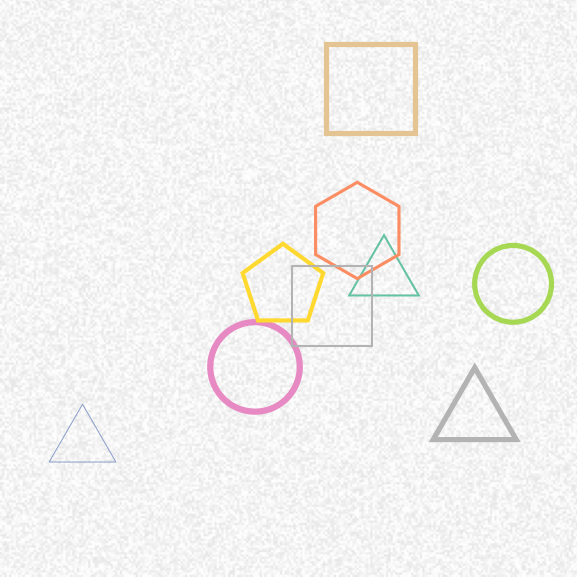[{"shape": "triangle", "thickness": 1, "radius": 0.35, "center": [0.665, 0.522]}, {"shape": "hexagon", "thickness": 1.5, "radius": 0.42, "center": [0.619, 0.6]}, {"shape": "triangle", "thickness": 0.5, "radius": 0.33, "center": [0.143, 0.232]}, {"shape": "circle", "thickness": 3, "radius": 0.39, "center": [0.442, 0.364]}, {"shape": "circle", "thickness": 2.5, "radius": 0.33, "center": [0.888, 0.508]}, {"shape": "pentagon", "thickness": 2, "radius": 0.37, "center": [0.49, 0.504]}, {"shape": "square", "thickness": 2.5, "radius": 0.39, "center": [0.642, 0.846]}, {"shape": "triangle", "thickness": 2.5, "radius": 0.42, "center": [0.822, 0.279]}, {"shape": "square", "thickness": 1, "radius": 0.35, "center": [0.575, 0.469]}]